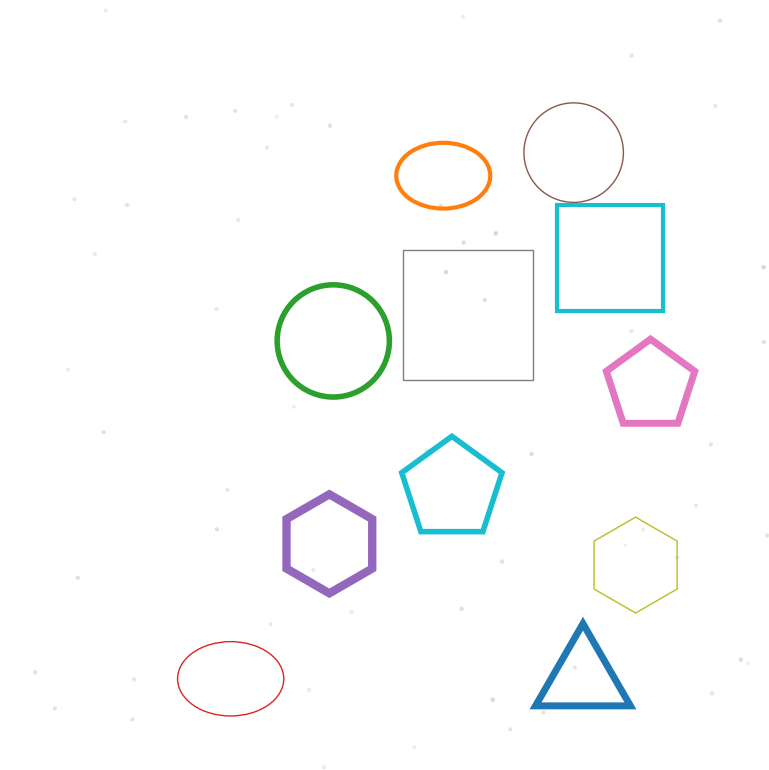[{"shape": "triangle", "thickness": 2.5, "radius": 0.36, "center": [0.757, 0.119]}, {"shape": "oval", "thickness": 1.5, "radius": 0.31, "center": [0.576, 0.772]}, {"shape": "circle", "thickness": 2, "radius": 0.36, "center": [0.433, 0.557]}, {"shape": "oval", "thickness": 0.5, "radius": 0.34, "center": [0.3, 0.118]}, {"shape": "hexagon", "thickness": 3, "radius": 0.32, "center": [0.428, 0.294]}, {"shape": "circle", "thickness": 0.5, "radius": 0.32, "center": [0.745, 0.802]}, {"shape": "pentagon", "thickness": 2.5, "radius": 0.3, "center": [0.845, 0.499]}, {"shape": "square", "thickness": 0.5, "radius": 0.42, "center": [0.608, 0.591]}, {"shape": "hexagon", "thickness": 0.5, "radius": 0.31, "center": [0.825, 0.266]}, {"shape": "square", "thickness": 1.5, "radius": 0.34, "center": [0.792, 0.664]}, {"shape": "pentagon", "thickness": 2, "radius": 0.34, "center": [0.587, 0.365]}]